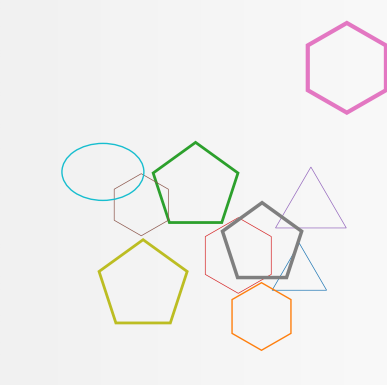[{"shape": "triangle", "thickness": 0.5, "radius": 0.41, "center": [0.773, 0.287]}, {"shape": "hexagon", "thickness": 1, "radius": 0.44, "center": [0.675, 0.178]}, {"shape": "pentagon", "thickness": 2, "radius": 0.58, "center": [0.505, 0.515]}, {"shape": "hexagon", "thickness": 0.5, "radius": 0.49, "center": [0.615, 0.336]}, {"shape": "triangle", "thickness": 0.5, "radius": 0.53, "center": [0.802, 0.461]}, {"shape": "hexagon", "thickness": 0.5, "radius": 0.4, "center": [0.365, 0.468]}, {"shape": "hexagon", "thickness": 3, "radius": 0.58, "center": [0.895, 0.824]}, {"shape": "pentagon", "thickness": 2.5, "radius": 0.54, "center": [0.676, 0.366]}, {"shape": "pentagon", "thickness": 2, "radius": 0.6, "center": [0.369, 0.258]}, {"shape": "oval", "thickness": 1, "radius": 0.53, "center": [0.266, 0.553]}]